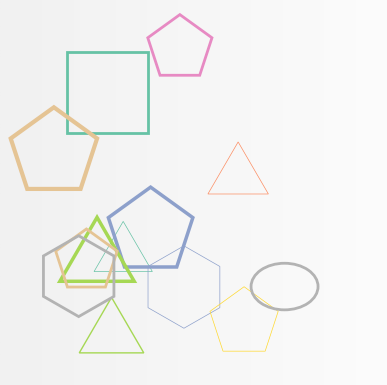[{"shape": "triangle", "thickness": 0.5, "radius": 0.43, "center": [0.318, 0.338]}, {"shape": "square", "thickness": 2, "radius": 0.52, "center": [0.278, 0.76]}, {"shape": "triangle", "thickness": 0.5, "radius": 0.45, "center": [0.615, 0.541]}, {"shape": "pentagon", "thickness": 2.5, "radius": 0.57, "center": [0.389, 0.399]}, {"shape": "hexagon", "thickness": 0.5, "radius": 0.54, "center": [0.475, 0.254]}, {"shape": "pentagon", "thickness": 2, "radius": 0.44, "center": [0.464, 0.875]}, {"shape": "triangle", "thickness": 1, "radius": 0.48, "center": [0.288, 0.131]}, {"shape": "triangle", "thickness": 2.5, "radius": 0.55, "center": [0.25, 0.325]}, {"shape": "pentagon", "thickness": 0.5, "radius": 0.46, "center": [0.63, 0.163]}, {"shape": "pentagon", "thickness": 2, "radius": 0.42, "center": [0.223, 0.322]}, {"shape": "pentagon", "thickness": 3, "radius": 0.59, "center": [0.139, 0.604]}, {"shape": "hexagon", "thickness": 2, "radius": 0.53, "center": [0.203, 0.283]}, {"shape": "oval", "thickness": 2, "radius": 0.43, "center": [0.734, 0.256]}]